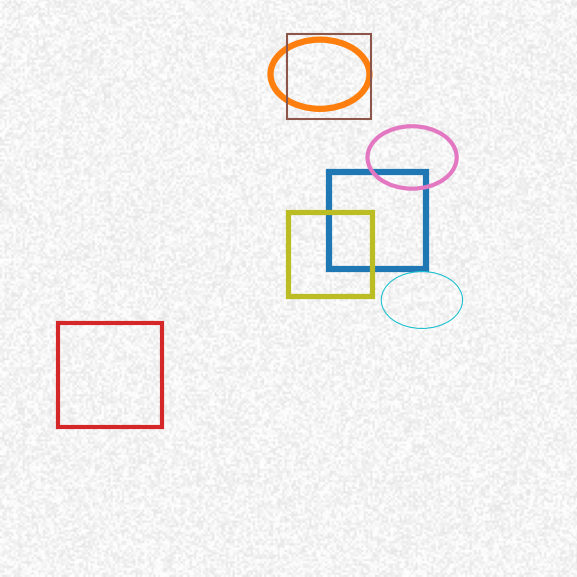[{"shape": "square", "thickness": 3, "radius": 0.42, "center": [0.653, 0.618]}, {"shape": "oval", "thickness": 3, "radius": 0.43, "center": [0.554, 0.871]}, {"shape": "square", "thickness": 2, "radius": 0.45, "center": [0.191, 0.35]}, {"shape": "square", "thickness": 1, "radius": 0.37, "center": [0.57, 0.867]}, {"shape": "oval", "thickness": 2, "radius": 0.39, "center": [0.714, 0.727]}, {"shape": "square", "thickness": 2.5, "radius": 0.37, "center": [0.571, 0.559]}, {"shape": "oval", "thickness": 0.5, "radius": 0.35, "center": [0.731, 0.48]}]